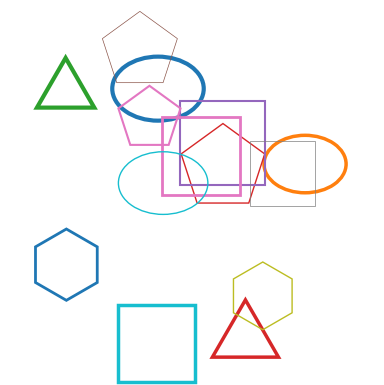[{"shape": "hexagon", "thickness": 2, "radius": 0.46, "center": [0.172, 0.313]}, {"shape": "oval", "thickness": 3, "radius": 0.59, "center": [0.41, 0.77]}, {"shape": "oval", "thickness": 2.5, "radius": 0.53, "center": [0.792, 0.574]}, {"shape": "triangle", "thickness": 3, "radius": 0.43, "center": [0.17, 0.764]}, {"shape": "triangle", "thickness": 2.5, "radius": 0.5, "center": [0.637, 0.122]}, {"shape": "pentagon", "thickness": 1, "radius": 0.57, "center": [0.579, 0.565]}, {"shape": "square", "thickness": 1.5, "radius": 0.55, "center": [0.578, 0.629]}, {"shape": "pentagon", "thickness": 0.5, "radius": 0.51, "center": [0.363, 0.868]}, {"shape": "square", "thickness": 2, "radius": 0.5, "center": [0.522, 0.595]}, {"shape": "pentagon", "thickness": 1.5, "radius": 0.42, "center": [0.388, 0.692]}, {"shape": "square", "thickness": 0.5, "radius": 0.42, "center": [0.734, 0.55]}, {"shape": "hexagon", "thickness": 1, "radius": 0.44, "center": [0.683, 0.232]}, {"shape": "square", "thickness": 2.5, "radius": 0.5, "center": [0.406, 0.108]}, {"shape": "oval", "thickness": 1, "radius": 0.58, "center": [0.424, 0.524]}]